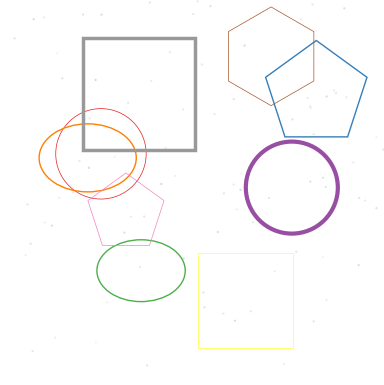[{"shape": "circle", "thickness": 0.5, "radius": 0.59, "center": [0.262, 0.6]}, {"shape": "pentagon", "thickness": 1, "radius": 0.69, "center": [0.822, 0.756]}, {"shape": "oval", "thickness": 1, "radius": 0.57, "center": [0.366, 0.297]}, {"shape": "circle", "thickness": 3, "radius": 0.6, "center": [0.758, 0.513]}, {"shape": "oval", "thickness": 1, "radius": 0.63, "center": [0.228, 0.59]}, {"shape": "square", "thickness": 0.5, "radius": 0.62, "center": [0.637, 0.221]}, {"shape": "hexagon", "thickness": 0.5, "radius": 0.64, "center": [0.704, 0.854]}, {"shape": "pentagon", "thickness": 0.5, "radius": 0.52, "center": [0.327, 0.447]}, {"shape": "square", "thickness": 2.5, "radius": 0.73, "center": [0.361, 0.756]}]